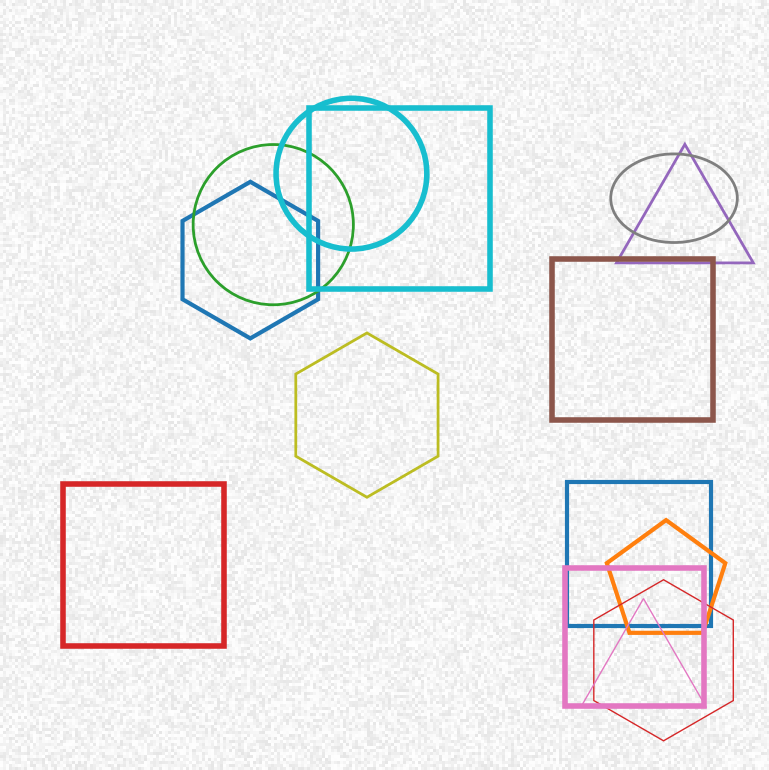[{"shape": "square", "thickness": 1.5, "radius": 0.47, "center": [0.83, 0.28]}, {"shape": "hexagon", "thickness": 1.5, "radius": 0.51, "center": [0.325, 0.662]}, {"shape": "pentagon", "thickness": 1.5, "radius": 0.4, "center": [0.865, 0.244]}, {"shape": "circle", "thickness": 1, "radius": 0.52, "center": [0.355, 0.708]}, {"shape": "hexagon", "thickness": 0.5, "radius": 0.52, "center": [0.862, 0.142]}, {"shape": "square", "thickness": 2, "radius": 0.52, "center": [0.186, 0.266]}, {"shape": "triangle", "thickness": 1, "radius": 0.51, "center": [0.889, 0.71]}, {"shape": "square", "thickness": 2, "radius": 0.52, "center": [0.821, 0.559]}, {"shape": "triangle", "thickness": 0.5, "radius": 0.47, "center": [0.836, 0.128]}, {"shape": "square", "thickness": 2, "radius": 0.45, "center": [0.824, 0.173]}, {"shape": "oval", "thickness": 1, "radius": 0.41, "center": [0.875, 0.743]}, {"shape": "hexagon", "thickness": 1, "radius": 0.53, "center": [0.477, 0.461]}, {"shape": "circle", "thickness": 2, "radius": 0.49, "center": [0.456, 0.774]}, {"shape": "square", "thickness": 2, "radius": 0.59, "center": [0.518, 0.743]}]